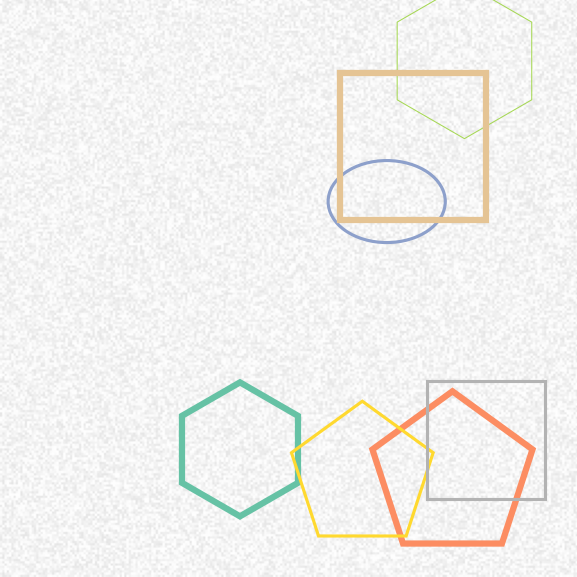[{"shape": "hexagon", "thickness": 3, "radius": 0.58, "center": [0.416, 0.221]}, {"shape": "pentagon", "thickness": 3, "radius": 0.73, "center": [0.784, 0.176]}, {"shape": "oval", "thickness": 1.5, "radius": 0.51, "center": [0.67, 0.65]}, {"shape": "hexagon", "thickness": 0.5, "radius": 0.67, "center": [0.804, 0.894]}, {"shape": "pentagon", "thickness": 1.5, "radius": 0.64, "center": [0.627, 0.175]}, {"shape": "square", "thickness": 3, "radius": 0.63, "center": [0.715, 0.745]}, {"shape": "square", "thickness": 1.5, "radius": 0.51, "center": [0.841, 0.237]}]